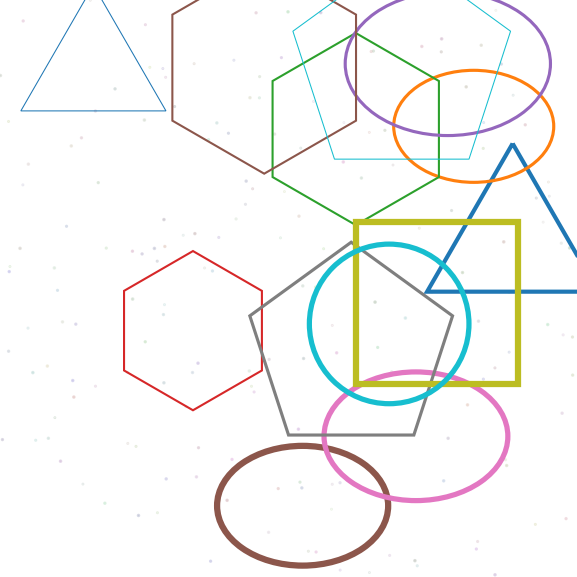[{"shape": "triangle", "thickness": 0.5, "radius": 0.73, "center": [0.162, 0.88]}, {"shape": "triangle", "thickness": 2, "radius": 0.86, "center": [0.888, 0.58]}, {"shape": "oval", "thickness": 1.5, "radius": 0.69, "center": [0.82, 0.78]}, {"shape": "hexagon", "thickness": 1, "radius": 0.83, "center": [0.616, 0.776]}, {"shape": "hexagon", "thickness": 1, "radius": 0.69, "center": [0.334, 0.427]}, {"shape": "oval", "thickness": 1.5, "radius": 0.89, "center": [0.775, 0.889]}, {"shape": "oval", "thickness": 3, "radius": 0.74, "center": [0.524, 0.123]}, {"shape": "hexagon", "thickness": 1, "radius": 0.92, "center": [0.457, 0.882]}, {"shape": "oval", "thickness": 2.5, "radius": 0.8, "center": [0.72, 0.244]}, {"shape": "pentagon", "thickness": 1.5, "radius": 0.92, "center": [0.608, 0.395]}, {"shape": "square", "thickness": 3, "radius": 0.7, "center": [0.757, 0.474]}, {"shape": "circle", "thickness": 2.5, "radius": 0.69, "center": [0.674, 0.438]}, {"shape": "pentagon", "thickness": 0.5, "radius": 0.99, "center": [0.696, 0.884]}]